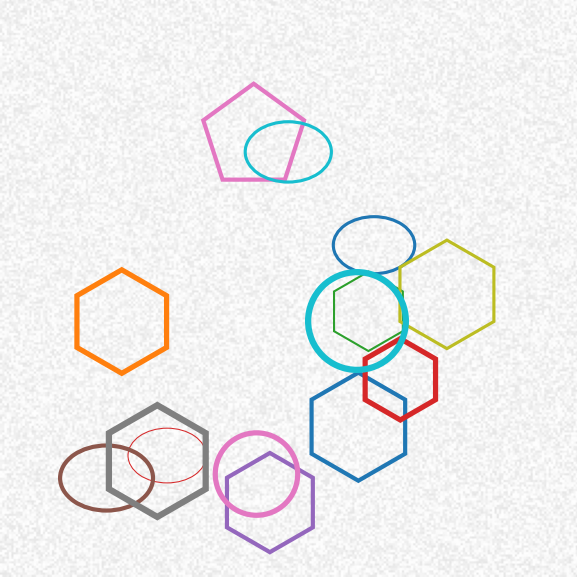[{"shape": "hexagon", "thickness": 2, "radius": 0.47, "center": [0.621, 0.26]}, {"shape": "oval", "thickness": 1.5, "radius": 0.35, "center": [0.648, 0.575]}, {"shape": "hexagon", "thickness": 2.5, "radius": 0.45, "center": [0.211, 0.442]}, {"shape": "hexagon", "thickness": 1, "radius": 0.34, "center": [0.638, 0.46]}, {"shape": "oval", "thickness": 0.5, "radius": 0.34, "center": [0.289, 0.21]}, {"shape": "hexagon", "thickness": 2.5, "radius": 0.35, "center": [0.693, 0.342]}, {"shape": "hexagon", "thickness": 2, "radius": 0.43, "center": [0.467, 0.129]}, {"shape": "oval", "thickness": 2, "radius": 0.4, "center": [0.185, 0.171]}, {"shape": "pentagon", "thickness": 2, "radius": 0.46, "center": [0.439, 0.762]}, {"shape": "circle", "thickness": 2.5, "radius": 0.36, "center": [0.444, 0.178]}, {"shape": "hexagon", "thickness": 3, "radius": 0.48, "center": [0.272, 0.201]}, {"shape": "hexagon", "thickness": 1.5, "radius": 0.47, "center": [0.774, 0.489]}, {"shape": "oval", "thickness": 1.5, "radius": 0.37, "center": [0.499, 0.736]}, {"shape": "circle", "thickness": 3, "radius": 0.42, "center": [0.618, 0.443]}]